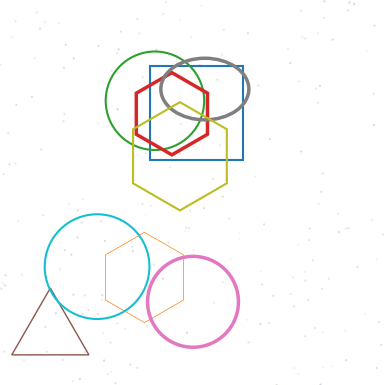[{"shape": "square", "thickness": 1.5, "radius": 0.6, "center": [0.511, 0.707]}, {"shape": "hexagon", "thickness": 0.5, "radius": 0.59, "center": [0.375, 0.279]}, {"shape": "circle", "thickness": 1.5, "radius": 0.64, "center": [0.402, 0.738]}, {"shape": "hexagon", "thickness": 2.5, "radius": 0.53, "center": [0.446, 0.705]}, {"shape": "triangle", "thickness": 1, "radius": 0.58, "center": [0.131, 0.136]}, {"shape": "circle", "thickness": 2.5, "radius": 0.59, "center": [0.501, 0.216]}, {"shape": "oval", "thickness": 2.5, "radius": 0.57, "center": [0.532, 0.769]}, {"shape": "hexagon", "thickness": 1.5, "radius": 0.7, "center": [0.467, 0.594]}, {"shape": "circle", "thickness": 1.5, "radius": 0.68, "center": [0.252, 0.307]}]